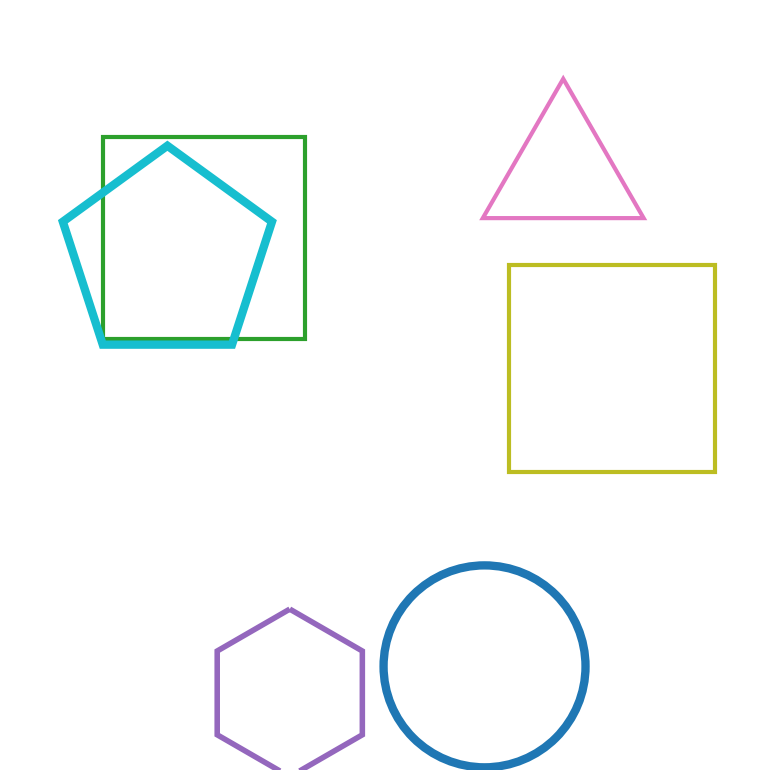[{"shape": "circle", "thickness": 3, "radius": 0.66, "center": [0.629, 0.135]}, {"shape": "square", "thickness": 1.5, "radius": 0.66, "center": [0.265, 0.69]}, {"shape": "hexagon", "thickness": 2, "radius": 0.54, "center": [0.376, 0.1]}, {"shape": "triangle", "thickness": 1.5, "radius": 0.6, "center": [0.731, 0.777]}, {"shape": "square", "thickness": 1.5, "radius": 0.67, "center": [0.795, 0.521]}, {"shape": "pentagon", "thickness": 3, "radius": 0.71, "center": [0.217, 0.668]}]